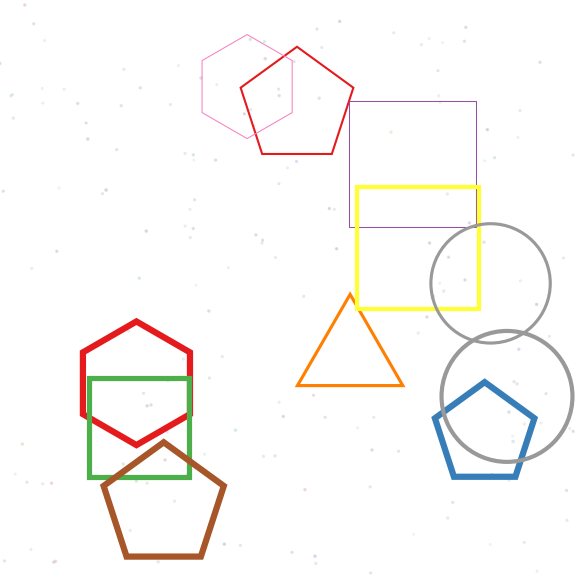[{"shape": "hexagon", "thickness": 3, "radius": 0.54, "center": [0.236, 0.335]}, {"shape": "pentagon", "thickness": 1, "radius": 0.51, "center": [0.514, 0.816]}, {"shape": "pentagon", "thickness": 3, "radius": 0.45, "center": [0.839, 0.247]}, {"shape": "square", "thickness": 2.5, "radius": 0.43, "center": [0.24, 0.259]}, {"shape": "square", "thickness": 0.5, "radius": 0.55, "center": [0.714, 0.715]}, {"shape": "triangle", "thickness": 1.5, "radius": 0.53, "center": [0.606, 0.384]}, {"shape": "square", "thickness": 2, "radius": 0.53, "center": [0.724, 0.569]}, {"shape": "pentagon", "thickness": 3, "radius": 0.55, "center": [0.283, 0.124]}, {"shape": "hexagon", "thickness": 0.5, "radius": 0.45, "center": [0.428, 0.849]}, {"shape": "circle", "thickness": 2, "radius": 0.57, "center": [0.878, 0.313]}, {"shape": "circle", "thickness": 1.5, "radius": 0.52, "center": [0.849, 0.508]}]